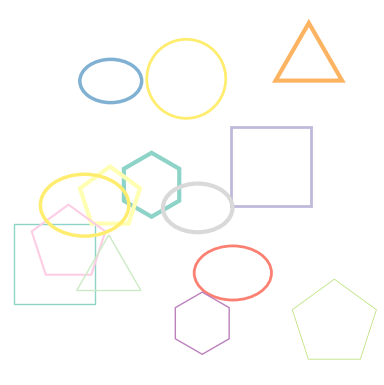[{"shape": "hexagon", "thickness": 3, "radius": 0.42, "center": [0.394, 0.52]}, {"shape": "square", "thickness": 1, "radius": 0.52, "center": [0.141, 0.314]}, {"shape": "pentagon", "thickness": 3, "radius": 0.41, "center": [0.286, 0.485]}, {"shape": "square", "thickness": 2, "radius": 0.52, "center": [0.705, 0.567]}, {"shape": "oval", "thickness": 2, "radius": 0.5, "center": [0.605, 0.291]}, {"shape": "oval", "thickness": 2.5, "radius": 0.4, "center": [0.288, 0.79]}, {"shape": "triangle", "thickness": 3, "radius": 0.5, "center": [0.802, 0.841]}, {"shape": "pentagon", "thickness": 0.5, "radius": 0.57, "center": [0.868, 0.16]}, {"shape": "pentagon", "thickness": 1.5, "radius": 0.5, "center": [0.178, 0.368]}, {"shape": "oval", "thickness": 3, "radius": 0.45, "center": [0.514, 0.46]}, {"shape": "hexagon", "thickness": 1, "radius": 0.4, "center": [0.525, 0.16]}, {"shape": "triangle", "thickness": 1, "radius": 0.48, "center": [0.283, 0.294]}, {"shape": "circle", "thickness": 2, "radius": 0.51, "center": [0.484, 0.795]}, {"shape": "oval", "thickness": 2.5, "radius": 0.57, "center": [0.22, 0.467]}]